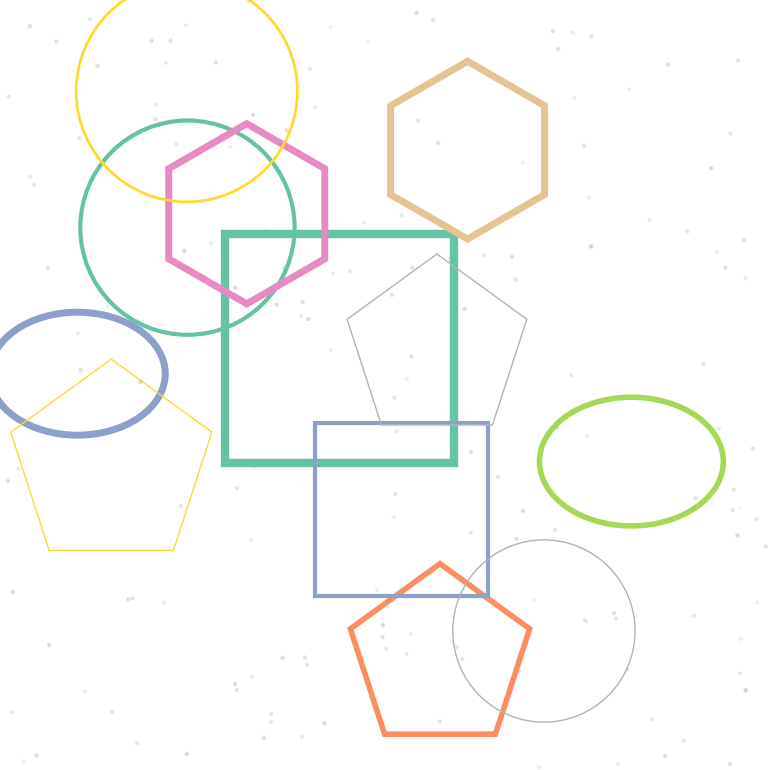[{"shape": "circle", "thickness": 1.5, "radius": 0.7, "center": [0.243, 0.704]}, {"shape": "square", "thickness": 3, "radius": 0.74, "center": [0.441, 0.548]}, {"shape": "pentagon", "thickness": 2, "radius": 0.61, "center": [0.571, 0.146]}, {"shape": "square", "thickness": 1.5, "radius": 0.56, "center": [0.522, 0.338]}, {"shape": "oval", "thickness": 2.5, "radius": 0.57, "center": [0.101, 0.515]}, {"shape": "hexagon", "thickness": 2.5, "radius": 0.59, "center": [0.32, 0.722]}, {"shape": "oval", "thickness": 2, "radius": 0.6, "center": [0.82, 0.401]}, {"shape": "circle", "thickness": 1, "radius": 0.72, "center": [0.243, 0.881]}, {"shape": "pentagon", "thickness": 0.5, "radius": 0.69, "center": [0.145, 0.396]}, {"shape": "hexagon", "thickness": 2.5, "radius": 0.58, "center": [0.607, 0.805]}, {"shape": "pentagon", "thickness": 0.5, "radius": 0.61, "center": [0.567, 0.547]}, {"shape": "circle", "thickness": 0.5, "radius": 0.59, "center": [0.706, 0.18]}]